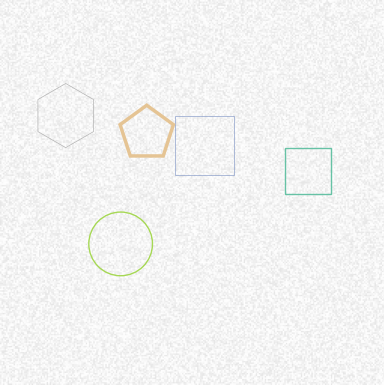[{"shape": "square", "thickness": 1, "radius": 0.3, "center": [0.799, 0.556]}, {"shape": "square", "thickness": 0.5, "radius": 0.38, "center": [0.531, 0.622]}, {"shape": "circle", "thickness": 1, "radius": 0.41, "center": [0.313, 0.366]}, {"shape": "pentagon", "thickness": 2.5, "radius": 0.36, "center": [0.381, 0.654]}, {"shape": "hexagon", "thickness": 0.5, "radius": 0.42, "center": [0.171, 0.7]}]